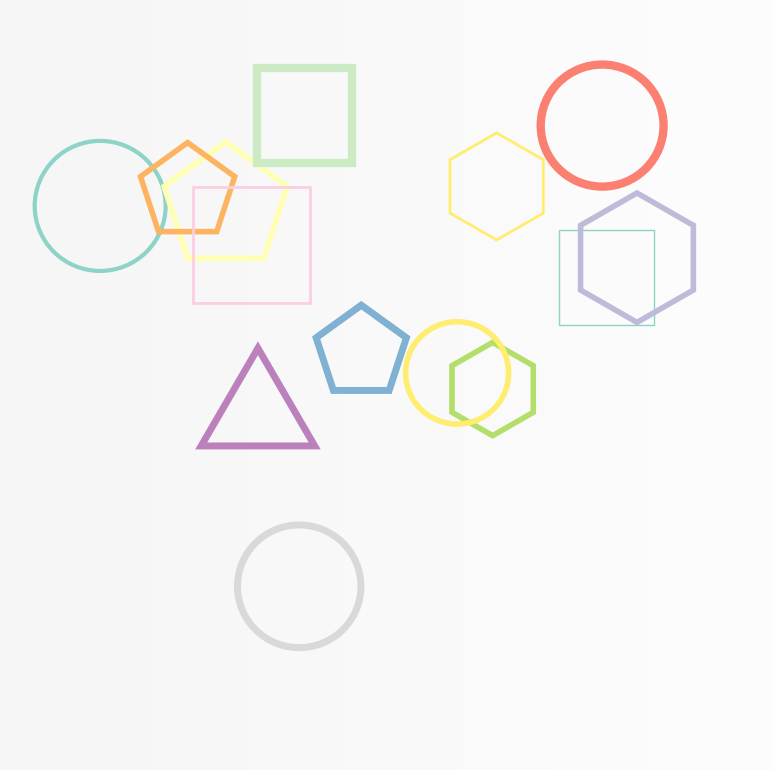[{"shape": "square", "thickness": 0.5, "radius": 0.31, "center": [0.783, 0.639]}, {"shape": "circle", "thickness": 1.5, "radius": 0.42, "center": [0.129, 0.733]}, {"shape": "pentagon", "thickness": 2, "radius": 0.42, "center": [0.291, 0.732]}, {"shape": "hexagon", "thickness": 2, "radius": 0.42, "center": [0.822, 0.665]}, {"shape": "circle", "thickness": 3, "radius": 0.4, "center": [0.777, 0.837]}, {"shape": "pentagon", "thickness": 2.5, "radius": 0.31, "center": [0.466, 0.542]}, {"shape": "pentagon", "thickness": 2, "radius": 0.32, "center": [0.242, 0.751]}, {"shape": "hexagon", "thickness": 2, "radius": 0.3, "center": [0.636, 0.495]}, {"shape": "square", "thickness": 1, "radius": 0.38, "center": [0.325, 0.682]}, {"shape": "circle", "thickness": 2.5, "radius": 0.4, "center": [0.386, 0.239]}, {"shape": "triangle", "thickness": 2.5, "radius": 0.42, "center": [0.333, 0.463]}, {"shape": "square", "thickness": 3, "radius": 0.31, "center": [0.393, 0.85]}, {"shape": "hexagon", "thickness": 1, "radius": 0.35, "center": [0.641, 0.758]}, {"shape": "circle", "thickness": 2, "radius": 0.33, "center": [0.59, 0.516]}]